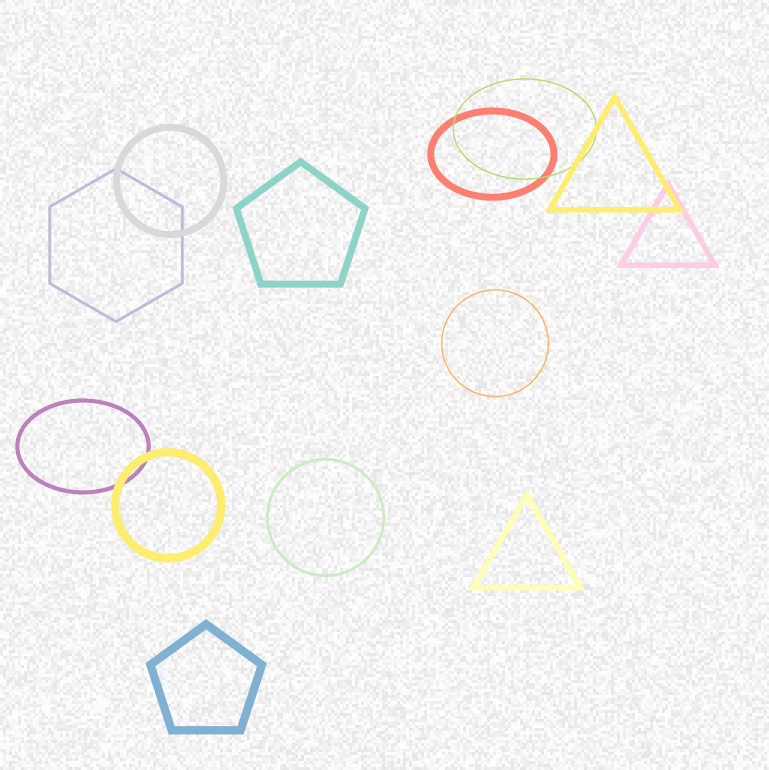[{"shape": "pentagon", "thickness": 2.5, "radius": 0.44, "center": [0.39, 0.702]}, {"shape": "triangle", "thickness": 2, "radius": 0.4, "center": [0.684, 0.277]}, {"shape": "hexagon", "thickness": 1, "radius": 0.5, "center": [0.151, 0.682]}, {"shape": "oval", "thickness": 2.5, "radius": 0.4, "center": [0.639, 0.8]}, {"shape": "pentagon", "thickness": 3, "radius": 0.38, "center": [0.268, 0.113]}, {"shape": "circle", "thickness": 0.5, "radius": 0.35, "center": [0.643, 0.554]}, {"shape": "oval", "thickness": 0.5, "radius": 0.46, "center": [0.682, 0.832]}, {"shape": "triangle", "thickness": 2, "radius": 0.35, "center": [0.868, 0.691]}, {"shape": "circle", "thickness": 2.5, "radius": 0.35, "center": [0.221, 0.765]}, {"shape": "oval", "thickness": 1.5, "radius": 0.43, "center": [0.108, 0.42]}, {"shape": "circle", "thickness": 1, "radius": 0.38, "center": [0.423, 0.328]}, {"shape": "circle", "thickness": 3, "radius": 0.34, "center": [0.219, 0.344]}, {"shape": "triangle", "thickness": 2, "radius": 0.49, "center": [0.798, 0.776]}]